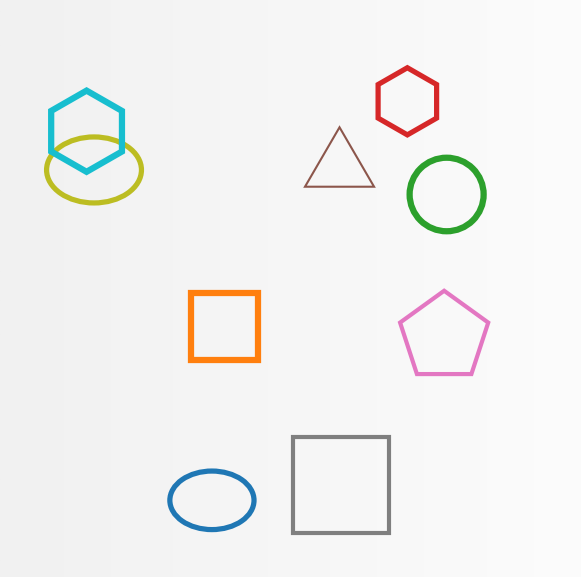[{"shape": "oval", "thickness": 2.5, "radius": 0.36, "center": [0.365, 0.133]}, {"shape": "square", "thickness": 3, "radius": 0.29, "center": [0.386, 0.434]}, {"shape": "circle", "thickness": 3, "radius": 0.32, "center": [0.768, 0.662]}, {"shape": "hexagon", "thickness": 2.5, "radius": 0.29, "center": [0.701, 0.824]}, {"shape": "triangle", "thickness": 1, "radius": 0.34, "center": [0.584, 0.71]}, {"shape": "pentagon", "thickness": 2, "radius": 0.4, "center": [0.764, 0.416]}, {"shape": "square", "thickness": 2, "radius": 0.42, "center": [0.587, 0.16]}, {"shape": "oval", "thickness": 2.5, "radius": 0.41, "center": [0.162, 0.705]}, {"shape": "hexagon", "thickness": 3, "radius": 0.35, "center": [0.149, 0.772]}]